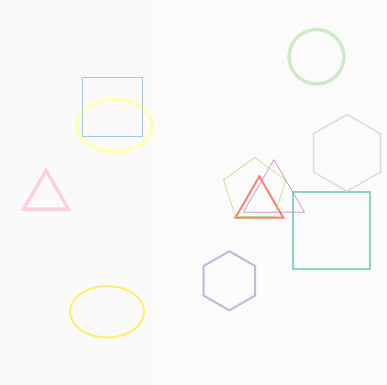[{"shape": "square", "thickness": 1.5, "radius": 0.5, "center": [0.855, 0.402]}, {"shape": "oval", "thickness": 2.5, "radius": 0.49, "center": [0.296, 0.674]}, {"shape": "hexagon", "thickness": 1.5, "radius": 0.38, "center": [0.592, 0.271]}, {"shape": "triangle", "thickness": 1.5, "radius": 0.36, "center": [0.669, 0.47]}, {"shape": "square", "thickness": 0.5, "radius": 0.38, "center": [0.288, 0.723]}, {"shape": "pentagon", "thickness": 0.5, "radius": 0.42, "center": [0.657, 0.506]}, {"shape": "triangle", "thickness": 2.5, "radius": 0.33, "center": [0.119, 0.49]}, {"shape": "hexagon", "thickness": 1, "radius": 0.5, "center": [0.896, 0.603]}, {"shape": "triangle", "thickness": 0.5, "radius": 0.45, "center": [0.707, 0.494]}, {"shape": "circle", "thickness": 2.5, "radius": 0.35, "center": [0.817, 0.853]}, {"shape": "oval", "thickness": 1.5, "radius": 0.48, "center": [0.276, 0.19]}]